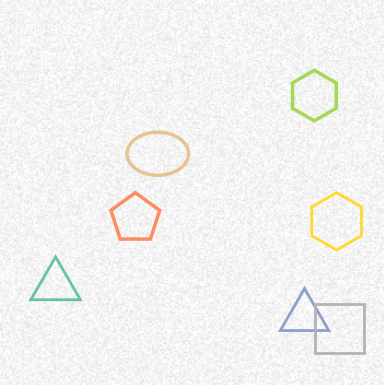[{"shape": "triangle", "thickness": 2, "radius": 0.37, "center": [0.144, 0.259]}, {"shape": "pentagon", "thickness": 2.5, "radius": 0.33, "center": [0.352, 0.433]}, {"shape": "triangle", "thickness": 2, "radius": 0.36, "center": [0.791, 0.178]}, {"shape": "hexagon", "thickness": 2.5, "radius": 0.33, "center": [0.816, 0.752]}, {"shape": "hexagon", "thickness": 2, "radius": 0.37, "center": [0.874, 0.425]}, {"shape": "oval", "thickness": 2.5, "radius": 0.4, "center": [0.41, 0.601]}, {"shape": "square", "thickness": 2, "radius": 0.32, "center": [0.881, 0.147]}]